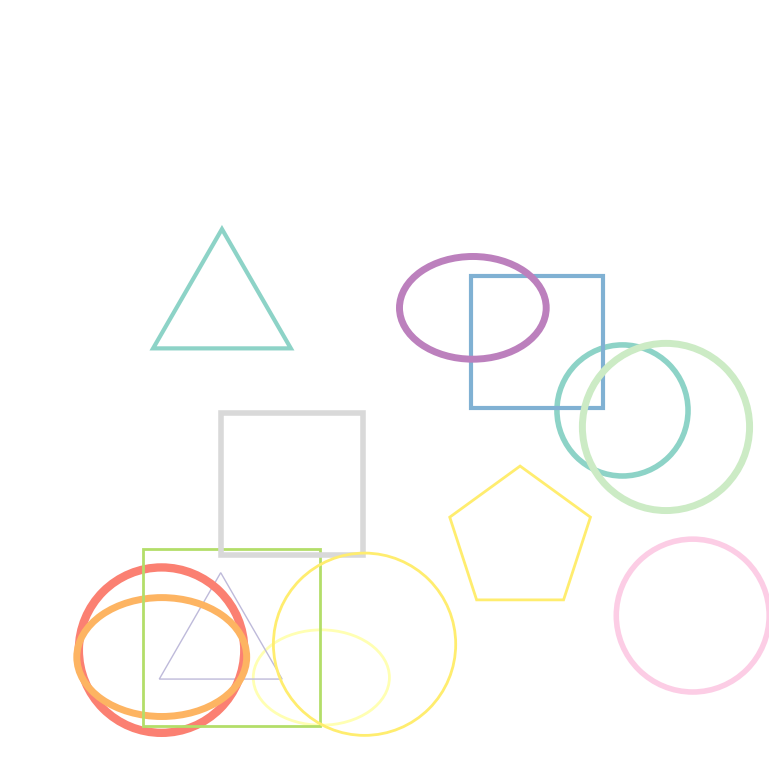[{"shape": "triangle", "thickness": 1.5, "radius": 0.52, "center": [0.288, 0.599]}, {"shape": "circle", "thickness": 2, "radius": 0.43, "center": [0.808, 0.467]}, {"shape": "oval", "thickness": 1, "radius": 0.44, "center": [0.417, 0.12]}, {"shape": "triangle", "thickness": 0.5, "radius": 0.46, "center": [0.287, 0.164]}, {"shape": "circle", "thickness": 3, "radius": 0.54, "center": [0.21, 0.156]}, {"shape": "square", "thickness": 1.5, "radius": 0.43, "center": [0.697, 0.556]}, {"shape": "oval", "thickness": 2.5, "radius": 0.55, "center": [0.21, 0.147]}, {"shape": "square", "thickness": 1, "radius": 0.57, "center": [0.3, 0.172]}, {"shape": "circle", "thickness": 2, "radius": 0.5, "center": [0.9, 0.201]}, {"shape": "square", "thickness": 2, "radius": 0.46, "center": [0.379, 0.372]}, {"shape": "oval", "thickness": 2.5, "radius": 0.48, "center": [0.614, 0.6]}, {"shape": "circle", "thickness": 2.5, "radius": 0.54, "center": [0.865, 0.446]}, {"shape": "circle", "thickness": 1, "radius": 0.59, "center": [0.473, 0.163]}, {"shape": "pentagon", "thickness": 1, "radius": 0.48, "center": [0.675, 0.299]}]